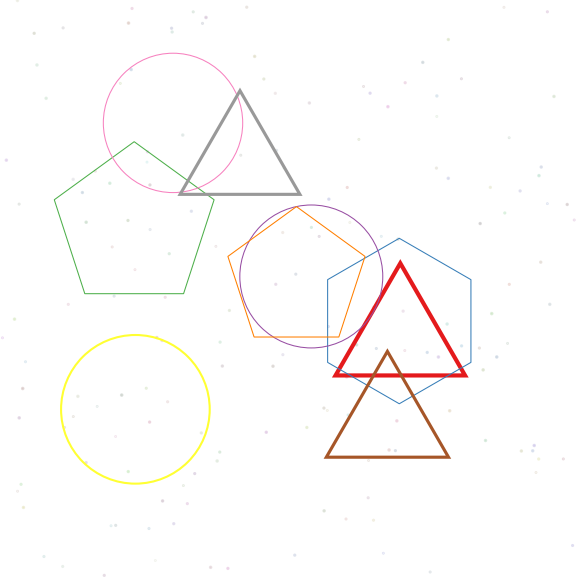[{"shape": "triangle", "thickness": 2, "radius": 0.65, "center": [0.693, 0.414]}, {"shape": "hexagon", "thickness": 0.5, "radius": 0.72, "center": [0.691, 0.443]}, {"shape": "pentagon", "thickness": 0.5, "radius": 0.73, "center": [0.232, 0.608]}, {"shape": "circle", "thickness": 0.5, "radius": 0.62, "center": [0.539, 0.52]}, {"shape": "pentagon", "thickness": 0.5, "radius": 0.62, "center": [0.513, 0.517]}, {"shape": "circle", "thickness": 1, "radius": 0.64, "center": [0.234, 0.29]}, {"shape": "triangle", "thickness": 1.5, "radius": 0.61, "center": [0.671, 0.269]}, {"shape": "circle", "thickness": 0.5, "radius": 0.6, "center": [0.3, 0.786]}, {"shape": "triangle", "thickness": 1.5, "radius": 0.6, "center": [0.416, 0.722]}]